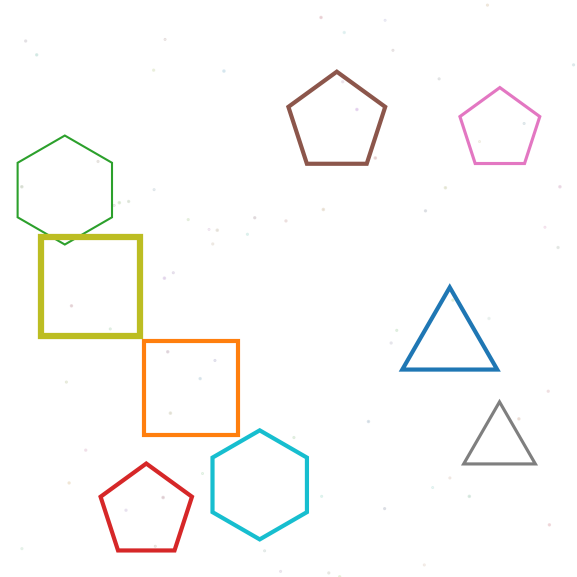[{"shape": "triangle", "thickness": 2, "radius": 0.47, "center": [0.779, 0.407]}, {"shape": "square", "thickness": 2, "radius": 0.41, "center": [0.331, 0.327]}, {"shape": "hexagon", "thickness": 1, "radius": 0.47, "center": [0.112, 0.67]}, {"shape": "pentagon", "thickness": 2, "radius": 0.42, "center": [0.253, 0.113]}, {"shape": "pentagon", "thickness": 2, "radius": 0.44, "center": [0.583, 0.787]}, {"shape": "pentagon", "thickness": 1.5, "radius": 0.36, "center": [0.866, 0.775]}, {"shape": "triangle", "thickness": 1.5, "radius": 0.36, "center": [0.865, 0.232]}, {"shape": "square", "thickness": 3, "radius": 0.43, "center": [0.156, 0.503]}, {"shape": "hexagon", "thickness": 2, "radius": 0.47, "center": [0.45, 0.16]}]